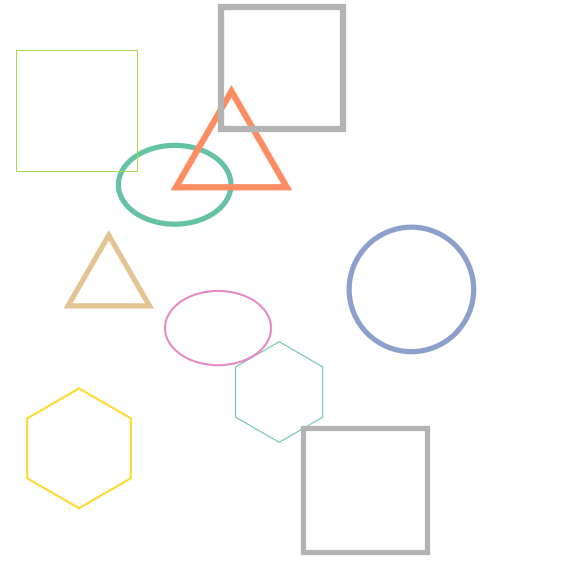[{"shape": "hexagon", "thickness": 0.5, "radius": 0.44, "center": [0.483, 0.32]}, {"shape": "oval", "thickness": 2.5, "radius": 0.49, "center": [0.303, 0.679]}, {"shape": "triangle", "thickness": 3, "radius": 0.55, "center": [0.401, 0.73]}, {"shape": "circle", "thickness": 2.5, "radius": 0.54, "center": [0.712, 0.498]}, {"shape": "oval", "thickness": 1, "radius": 0.46, "center": [0.378, 0.431]}, {"shape": "square", "thickness": 0.5, "radius": 0.53, "center": [0.132, 0.807]}, {"shape": "hexagon", "thickness": 1, "radius": 0.52, "center": [0.137, 0.223]}, {"shape": "triangle", "thickness": 2.5, "radius": 0.41, "center": [0.188, 0.51]}, {"shape": "square", "thickness": 2.5, "radius": 0.54, "center": [0.633, 0.15]}, {"shape": "square", "thickness": 3, "radius": 0.53, "center": [0.489, 0.881]}]